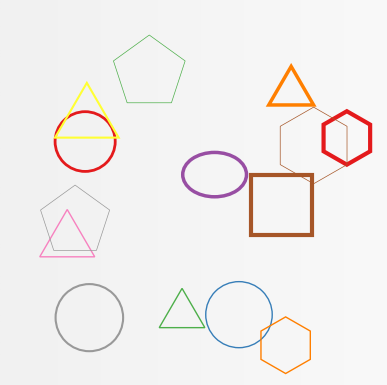[{"shape": "circle", "thickness": 2, "radius": 0.39, "center": [0.22, 0.632]}, {"shape": "hexagon", "thickness": 3, "radius": 0.35, "center": [0.895, 0.642]}, {"shape": "circle", "thickness": 1, "radius": 0.43, "center": [0.617, 0.183]}, {"shape": "pentagon", "thickness": 0.5, "radius": 0.49, "center": [0.385, 0.812]}, {"shape": "triangle", "thickness": 1, "radius": 0.34, "center": [0.47, 0.183]}, {"shape": "oval", "thickness": 2.5, "radius": 0.41, "center": [0.554, 0.546]}, {"shape": "triangle", "thickness": 2.5, "radius": 0.33, "center": [0.751, 0.761]}, {"shape": "hexagon", "thickness": 1, "radius": 0.37, "center": [0.737, 0.103]}, {"shape": "triangle", "thickness": 1.5, "radius": 0.47, "center": [0.224, 0.69]}, {"shape": "square", "thickness": 3, "radius": 0.39, "center": [0.727, 0.468]}, {"shape": "hexagon", "thickness": 0.5, "radius": 0.5, "center": [0.809, 0.622]}, {"shape": "triangle", "thickness": 1, "radius": 0.41, "center": [0.173, 0.374]}, {"shape": "circle", "thickness": 1.5, "radius": 0.44, "center": [0.231, 0.175]}, {"shape": "pentagon", "thickness": 0.5, "radius": 0.47, "center": [0.194, 0.426]}]